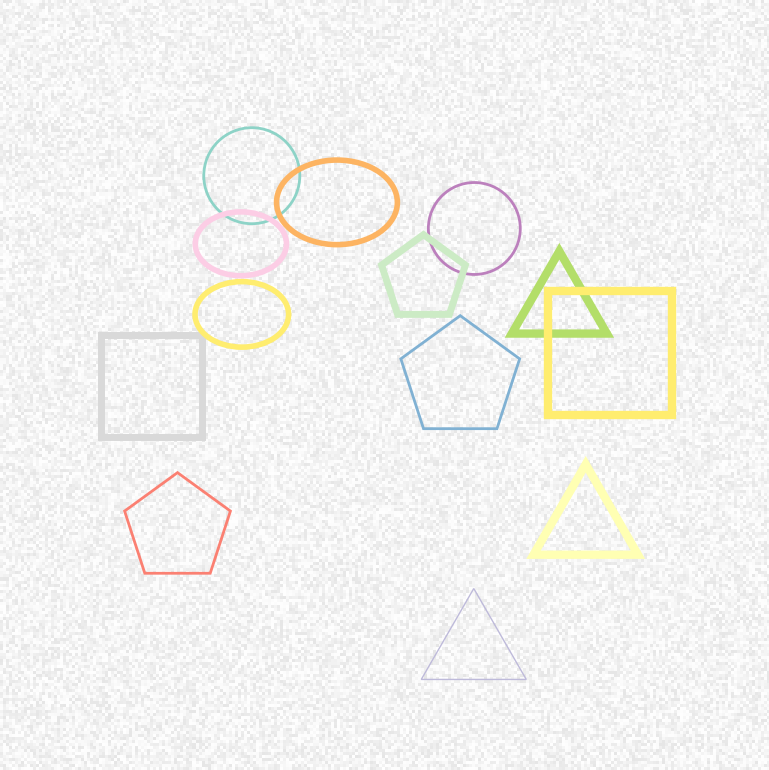[{"shape": "circle", "thickness": 1, "radius": 0.31, "center": [0.327, 0.772]}, {"shape": "triangle", "thickness": 3, "radius": 0.39, "center": [0.761, 0.319]}, {"shape": "triangle", "thickness": 0.5, "radius": 0.39, "center": [0.615, 0.157]}, {"shape": "pentagon", "thickness": 1, "radius": 0.36, "center": [0.231, 0.314]}, {"shape": "pentagon", "thickness": 1, "radius": 0.41, "center": [0.598, 0.509]}, {"shape": "oval", "thickness": 2, "radius": 0.39, "center": [0.438, 0.737]}, {"shape": "triangle", "thickness": 3, "radius": 0.36, "center": [0.726, 0.602]}, {"shape": "oval", "thickness": 2, "radius": 0.3, "center": [0.313, 0.683]}, {"shape": "square", "thickness": 2.5, "radius": 0.33, "center": [0.197, 0.499]}, {"shape": "circle", "thickness": 1, "radius": 0.3, "center": [0.616, 0.703]}, {"shape": "pentagon", "thickness": 2.5, "radius": 0.29, "center": [0.55, 0.638]}, {"shape": "square", "thickness": 3, "radius": 0.4, "center": [0.792, 0.541]}, {"shape": "oval", "thickness": 2, "radius": 0.3, "center": [0.314, 0.592]}]